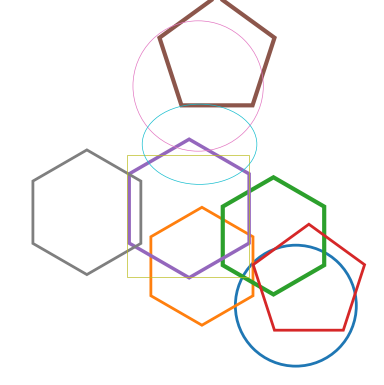[{"shape": "circle", "thickness": 2, "radius": 0.79, "center": [0.768, 0.206]}, {"shape": "hexagon", "thickness": 2, "radius": 0.77, "center": [0.524, 0.308]}, {"shape": "hexagon", "thickness": 3, "radius": 0.76, "center": [0.71, 0.387]}, {"shape": "pentagon", "thickness": 2, "radius": 0.76, "center": [0.802, 0.265]}, {"shape": "hexagon", "thickness": 2.5, "radius": 0.9, "center": [0.491, 0.458]}, {"shape": "pentagon", "thickness": 3, "radius": 0.79, "center": [0.564, 0.853]}, {"shape": "circle", "thickness": 0.5, "radius": 0.85, "center": [0.515, 0.777]}, {"shape": "hexagon", "thickness": 2, "radius": 0.81, "center": [0.226, 0.449]}, {"shape": "square", "thickness": 0.5, "radius": 0.79, "center": [0.488, 0.438]}, {"shape": "oval", "thickness": 0.5, "radius": 0.74, "center": [0.518, 0.625]}]